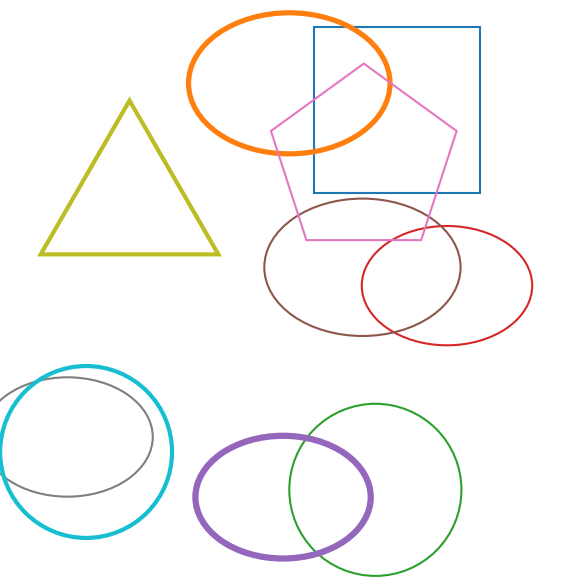[{"shape": "square", "thickness": 1, "radius": 0.72, "center": [0.687, 0.809]}, {"shape": "oval", "thickness": 2.5, "radius": 0.87, "center": [0.501, 0.855]}, {"shape": "circle", "thickness": 1, "radius": 0.75, "center": [0.65, 0.151]}, {"shape": "oval", "thickness": 1, "radius": 0.74, "center": [0.774, 0.505]}, {"shape": "oval", "thickness": 3, "radius": 0.76, "center": [0.49, 0.138]}, {"shape": "oval", "thickness": 1, "radius": 0.85, "center": [0.628, 0.536]}, {"shape": "pentagon", "thickness": 1, "radius": 0.85, "center": [0.63, 0.72]}, {"shape": "oval", "thickness": 1, "radius": 0.74, "center": [0.117, 0.242]}, {"shape": "triangle", "thickness": 2, "radius": 0.89, "center": [0.224, 0.647]}, {"shape": "circle", "thickness": 2, "radius": 0.74, "center": [0.149, 0.216]}]